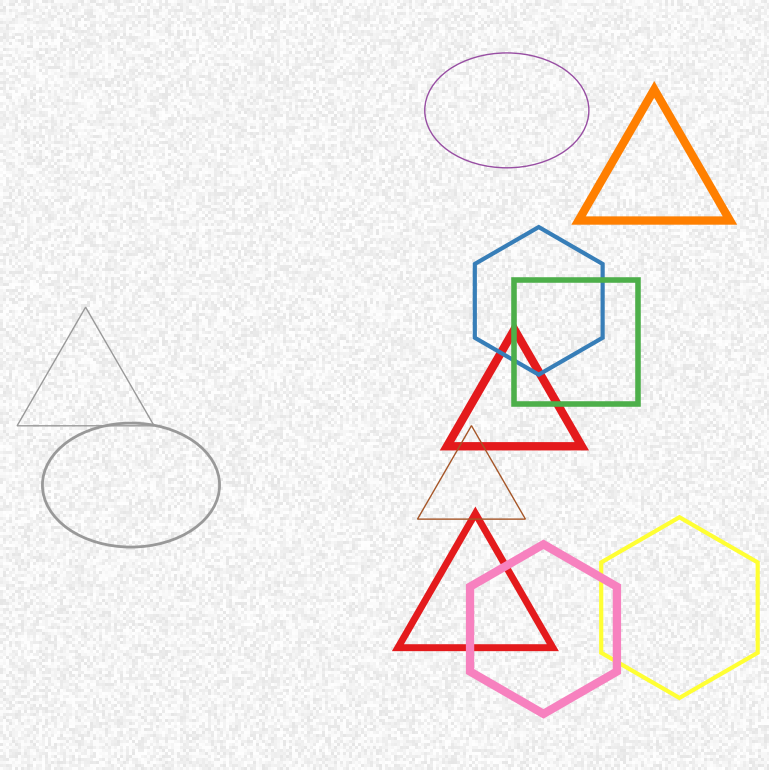[{"shape": "triangle", "thickness": 3, "radius": 0.51, "center": [0.668, 0.471]}, {"shape": "triangle", "thickness": 2.5, "radius": 0.58, "center": [0.617, 0.217]}, {"shape": "hexagon", "thickness": 1.5, "radius": 0.48, "center": [0.7, 0.609]}, {"shape": "square", "thickness": 2, "radius": 0.4, "center": [0.748, 0.556]}, {"shape": "oval", "thickness": 0.5, "radius": 0.53, "center": [0.658, 0.857]}, {"shape": "triangle", "thickness": 3, "radius": 0.57, "center": [0.85, 0.77]}, {"shape": "hexagon", "thickness": 1.5, "radius": 0.59, "center": [0.882, 0.211]}, {"shape": "triangle", "thickness": 0.5, "radius": 0.4, "center": [0.612, 0.366]}, {"shape": "hexagon", "thickness": 3, "radius": 0.55, "center": [0.706, 0.183]}, {"shape": "triangle", "thickness": 0.5, "radius": 0.51, "center": [0.111, 0.498]}, {"shape": "oval", "thickness": 1, "radius": 0.58, "center": [0.17, 0.37]}]